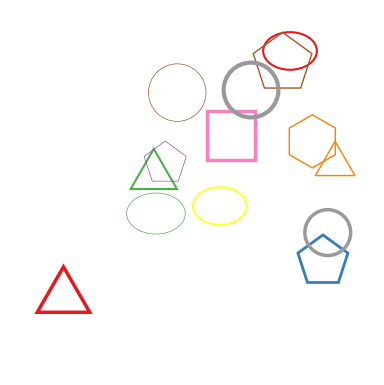[{"shape": "triangle", "thickness": 2.5, "radius": 0.39, "center": [0.165, 0.228]}, {"shape": "oval", "thickness": 1.5, "radius": 0.35, "center": [0.753, 0.868]}, {"shape": "pentagon", "thickness": 2, "radius": 0.34, "center": [0.839, 0.322]}, {"shape": "triangle", "thickness": 1.5, "radius": 0.35, "center": [0.399, 0.544]}, {"shape": "oval", "thickness": 0.5, "radius": 0.38, "center": [0.405, 0.445]}, {"shape": "pentagon", "thickness": 0.5, "radius": 0.29, "center": [0.429, 0.576]}, {"shape": "triangle", "thickness": 1, "radius": 0.3, "center": [0.87, 0.574]}, {"shape": "hexagon", "thickness": 1, "radius": 0.35, "center": [0.811, 0.633]}, {"shape": "oval", "thickness": 1.5, "radius": 0.35, "center": [0.571, 0.465]}, {"shape": "pentagon", "thickness": 1, "radius": 0.4, "center": [0.734, 0.836]}, {"shape": "circle", "thickness": 0.5, "radius": 0.37, "center": [0.46, 0.759]}, {"shape": "square", "thickness": 2.5, "radius": 0.32, "center": [0.6, 0.648]}, {"shape": "circle", "thickness": 2.5, "radius": 0.3, "center": [0.851, 0.396]}, {"shape": "circle", "thickness": 3, "radius": 0.36, "center": [0.652, 0.766]}]